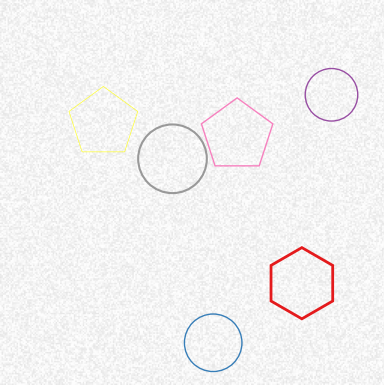[{"shape": "hexagon", "thickness": 2, "radius": 0.46, "center": [0.784, 0.264]}, {"shape": "circle", "thickness": 1, "radius": 0.37, "center": [0.554, 0.11]}, {"shape": "circle", "thickness": 1, "radius": 0.34, "center": [0.861, 0.754]}, {"shape": "pentagon", "thickness": 0.5, "radius": 0.47, "center": [0.268, 0.682]}, {"shape": "pentagon", "thickness": 1, "radius": 0.49, "center": [0.616, 0.648]}, {"shape": "circle", "thickness": 1.5, "radius": 0.45, "center": [0.448, 0.588]}]